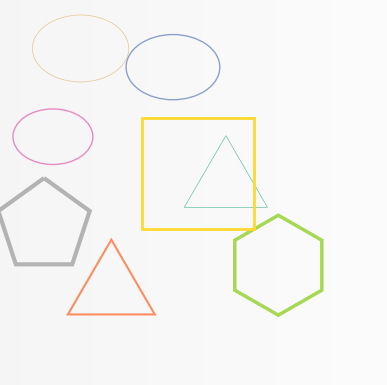[{"shape": "triangle", "thickness": 0.5, "radius": 0.62, "center": [0.583, 0.523]}, {"shape": "triangle", "thickness": 1.5, "radius": 0.65, "center": [0.287, 0.248]}, {"shape": "oval", "thickness": 1, "radius": 0.6, "center": [0.446, 0.826]}, {"shape": "oval", "thickness": 1, "radius": 0.52, "center": [0.137, 0.645]}, {"shape": "hexagon", "thickness": 2.5, "radius": 0.65, "center": [0.718, 0.311]}, {"shape": "square", "thickness": 2, "radius": 0.72, "center": [0.512, 0.549]}, {"shape": "oval", "thickness": 0.5, "radius": 0.62, "center": [0.208, 0.874]}, {"shape": "pentagon", "thickness": 3, "radius": 0.62, "center": [0.114, 0.414]}]